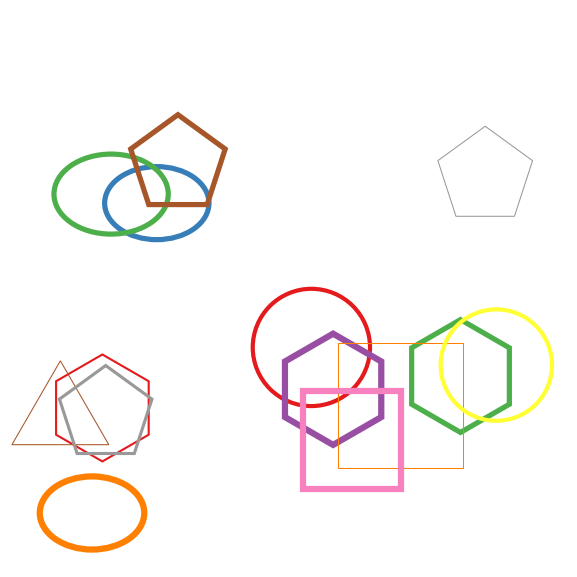[{"shape": "hexagon", "thickness": 1, "radius": 0.46, "center": [0.177, 0.293]}, {"shape": "circle", "thickness": 2, "radius": 0.51, "center": [0.539, 0.398]}, {"shape": "oval", "thickness": 2.5, "radius": 0.45, "center": [0.272, 0.647]}, {"shape": "oval", "thickness": 2.5, "radius": 0.49, "center": [0.192, 0.663]}, {"shape": "hexagon", "thickness": 2.5, "radius": 0.49, "center": [0.797, 0.348]}, {"shape": "hexagon", "thickness": 3, "radius": 0.48, "center": [0.577, 0.325]}, {"shape": "oval", "thickness": 3, "radius": 0.45, "center": [0.159, 0.111]}, {"shape": "square", "thickness": 0.5, "radius": 0.54, "center": [0.694, 0.297]}, {"shape": "circle", "thickness": 2, "radius": 0.48, "center": [0.859, 0.367]}, {"shape": "pentagon", "thickness": 2.5, "radius": 0.43, "center": [0.308, 0.714]}, {"shape": "triangle", "thickness": 0.5, "radius": 0.48, "center": [0.105, 0.278]}, {"shape": "square", "thickness": 3, "radius": 0.43, "center": [0.609, 0.237]}, {"shape": "pentagon", "thickness": 0.5, "radius": 0.43, "center": [0.84, 0.694]}, {"shape": "pentagon", "thickness": 1.5, "radius": 0.42, "center": [0.183, 0.282]}]